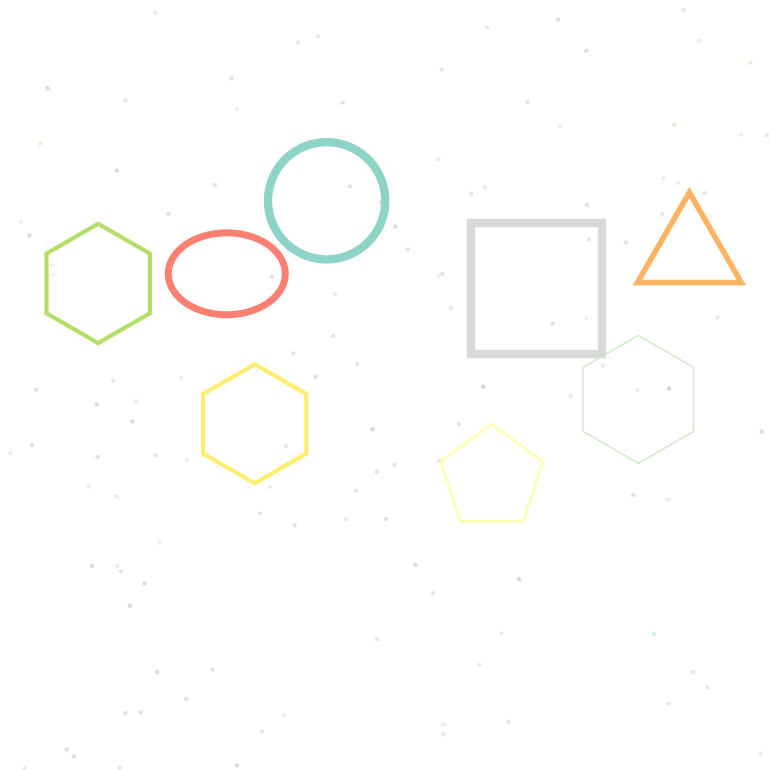[{"shape": "circle", "thickness": 3, "radius": 0.38, "center": [0.424, 0.739]}, {"shape": "pentagon", "thickness": 1, "radius": 0.35, "center": [0.639, 0.379]}, {"shape": "oval", "thickness": 2.5, "radius": 0.38, "center": [0.295, 0.644]}, {"shape": "triangle", "thickness": 2, "radius": 0.39, "center": [0.895, 0.672]}, {"shape": "hexagon", "thickness": 1.5, "radius": 0.39, "center": [0.128, 0.632]}, {"shape": "square", "thickness": 3, "radius": 0.42, "center": [0.697, 0.625]}, {"shape": "hexagon", "thickness": 0.5, "radius": 0.41, "center": [0.829, 0.481]}, {"shape": "hexagon", "thickness": 1.5, "radius": 0.39, "center": [0.331, 0.45]}]